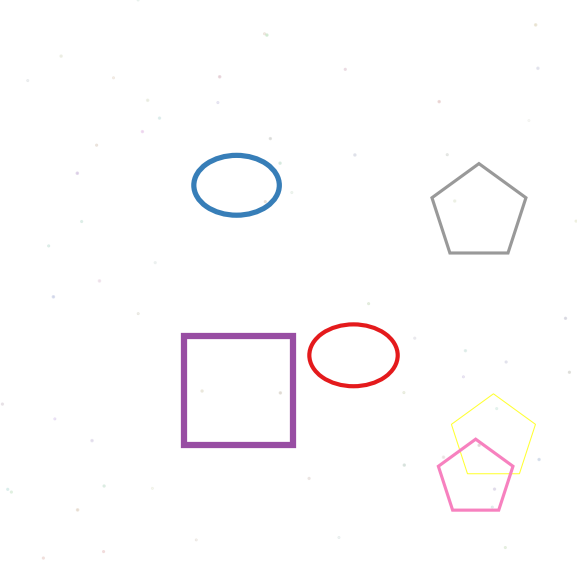[{"shape": "oval", "thickness": 2, "radius": 0.38, "center": [0.612, 0.384]}, {"shape": "oval", "thickness": 2.5, "radius": 0.37, "center": [0.41, 0.678]}, {"shape": "square", "thickness": 3, "radius": 0.47, "center": [0.413, 0.324]}, {"shape": "pentagon", "thickness": 0.5, "radius": 0.38, "center": [0.854, 0.241]}, {"shape": "pentagon", "thickness": 1.5, "radius": 0.34, "center": [0.824, 0.171]}, {"shape": "pentagon", "thickness": 1.5, "radius": 0.43, "center": [0.829, 0.63]}]